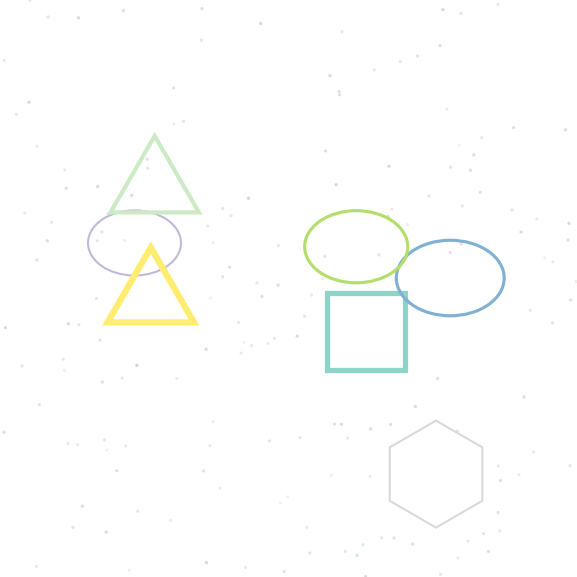[{"shape": "square", "thickness": 2.5, "radius": 0.34, "center": [0.634, 0.425]}, {"shape": "oval", "thickness": 1, "radius": 0.4, "center": [0.233, 0.578]}, {"shape": "oval", "thickness": 1.5, "radius": 0.47, "center": [0.78, 0.518]}, {"shape": "oval", "thickness": 1.5, "radius": 0.45, "center": [0.617, 0.572]}, {"shape": "hexagon", "thickness": 1, "radius": 0.46, "center": [0.755, 0.178]}, {"shape": "triangle", "thickness": 2, "radius": 0.44, "center": [0.268, 0.676]}, {"shape": "triangle", "thickness": 3, "radius": 0.43, "center": [0.261, 0.484]}]